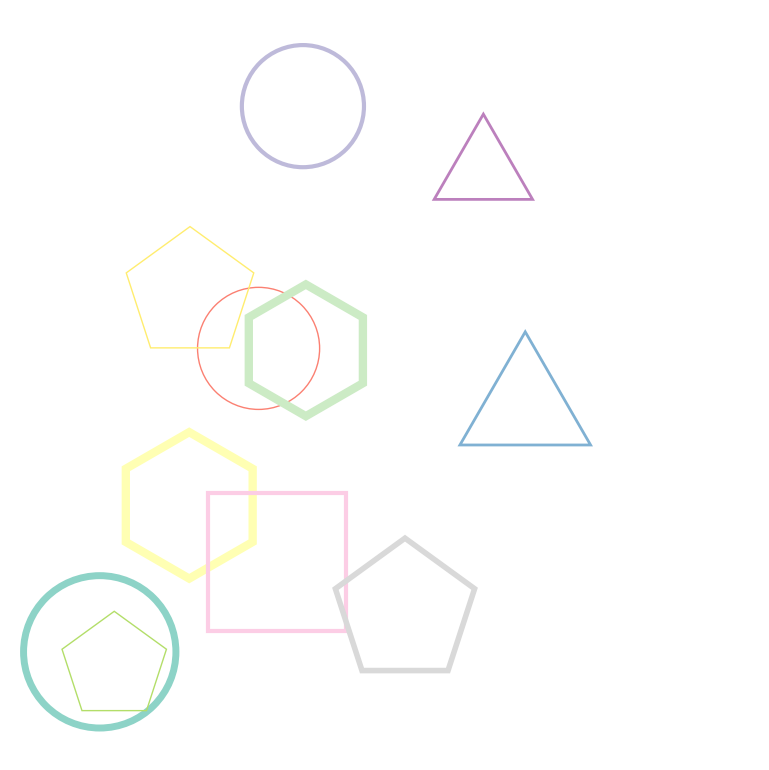[{"shape": "circle", "thickness": 2.5, "radius": 0.49, "center": [0.13, 0.153]}, {"shape": "hexagon", "thickness": 3, "radius": 0.48, "center": [0.246, 0.344]}, {"shape": "circle", "thickness": 1.5, "radius": 0.4, "center": [0.393, 0.862]}, {"shape": "circle", "thickness": 0.5, "radius": 0.4, "center": [0.336, 0.548]}, {"shape": "triangle", "thickness": 1, "radius": 0.49, "center": [0.682, 0.471]}, {"shape": "pentagon", "thickness": 0.5, "radius": 0.36, "center": [0.148, 0.135]}, {"shape": "square", "thickness": 1.5, "radius": 0.45, "center": [0.36, 0.27]}, {"shape": "pentagon", "thickness": 2, "radius": 0.48, "center": [0.526, 0.206]}, {"shape": "triangle", "thickness": 1, "radius": 0.37, "center": [0.628, 0.778]}, {"shape": "hexagon", "thickness": 3, "radius": 0.43, "center": [0.397, 0.545]}, {"shape": "pentagon", "thickness": 0.5, "radius": 0.44, "center": [0.247, 0.619]}]